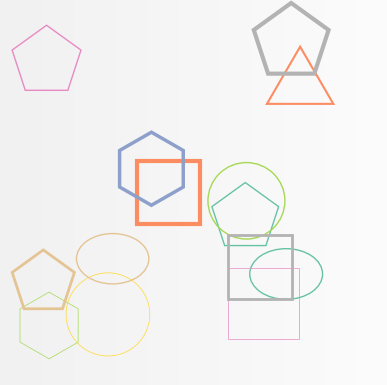[{"shape": "oval", "thickness": 1, "radius": 0.47, "center": [0.738, 0.288]}, {"shape": "pentagon", "thickness": 1, "radius": 0.45, "center": [0.633, 0.435]}, {"shape": "triangle", "thickness": 1.5, "radius": 0.49, "center": [0.775, 0.78]}, {"shape": "square", "thickness": 3, "radius": 0.41, "center": [0.434, 0.501]}, {"shape": "hexagon", "thickness": 2.5, "radius": 0.47, "center": [0.391, 0.562]}, {"shape": "square", "thickness": 0.5, "radius": 0.46, "center": [0.68, 0.211]}, {"shape": "pentagon", "thickness": 1, "radius": 0.47, "center": [0.12, 0.841]}, {"shape": "circle", "thickness": 1, "radius": 0.5, "center": [0.636, 0.478]}, {"shape": "hexagon", "thickness": 0.5, "radius": 0.43, "center": [0.127, 0.155]}, {"shape": "circle", "thickness": 0.5, "radius": 0.54, "center": [0.279, 0.183]}, {"shape": "oval", "thickness": 1, "radius": 0.47, "center": [0.291, 0.328]}, {"shape": "pentagon", "thickness": 2, "radius": 0.42, "center": [0.112, 0.266]}, {"shape": "pentagon", "thickness": 3, "radius": 0.51, "center": [0.751, 0.891]}, {"shape": "square", "thickness": 2, "radius": 0.42, "center": [0.671, 0.307]}]